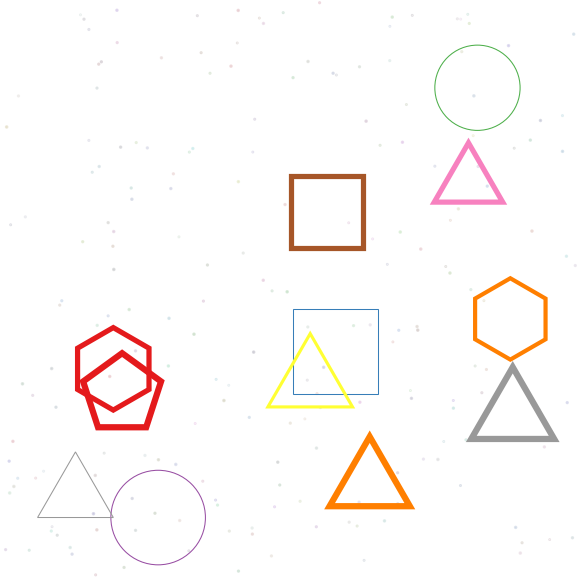[{"shape": "hexagon", "thickness": 2.5, "radius": 0.36, "center": [0.196, 0.36]}, {"shape": "pentagon", "thickness": 3, "radius": 0.35, "center": [0.211, 0.317]}, {"shape": "square", "thickness": 0.5, "radius": 0.37, "center": [0.58, 0.391]}, {"shape": "circle", "thickness": 0.5, "radius": 0.37, "center": [0.827, 0.847]}, {"shape": "circle", "thickness": 0.5, "radius": 0.41, "center": [0.274, 0.103]}, {"shape": "hexagon", "thickness": 2, "radius": 0.35, "center": [0.884, 0.447]}, {"shape": "triangle", "thickness": 3, "radius": 0.4, "center": [0.64, 0.163]}, {"shape": "triangle", "thickness": 1.5, "radius": 0.42, "center": [0.537, 0.337]}, {"shape": "square", "thickness": 2.5, "radius": 0.31, "center": [0.566, 0.632]}, {"shape": "triangle", "thickness": 2.5, "radius": 0.34, "center": [0.811, 0.683]}, {"shape": "triangle", "thickness": 0.5, "radius": 0.38, "center": [0.131, 0.141]}, {"shape": "triangle", "thickness": 3, "radius": 0.41, "center": [0.888, 0.28]}]